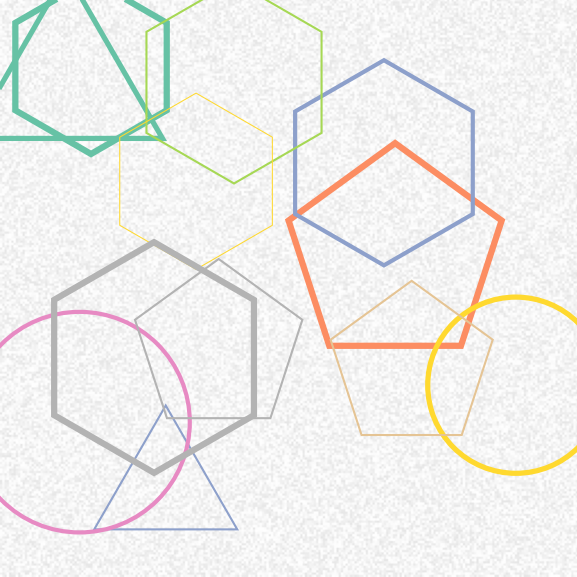[{"shape": "triangle", "thickness": 2.5, "radius": 0.96, "center": [0.115, 0.856]}, {"shape": "hexagon", "thickness": 3, "radius": 0.76, "center": [0.158, 0.884]}, {"shape": "pentagon", "thickness": 3, "radius": 0.97, "center": [0.684, 0.557]}, {"shape": "triangle", "thickness": 1, "radius": 0.71, "center": [0.287, 0.154]}, {"shape": "hexagon", "thickness": 2, "radius": 0.89, "center": [0.665, 0.717]}, {"shape": "circle", "thickness": 2, "radius": 0.95, "center": [0.138, 0.268]}, {"shape": "hexagon", "thickness": 1, "radius": 0.88, "center": [0.405, 0.856]}, {"shape": "circle", "thickness": 2.5, "radius": 0.76, "center": [0.893, 0.332]}, {"shape": "hexagon", "thickness": 0.5, "radius": 0.76, "center": [0.339, 0.685]}, {"shape": "pentagon", "thickness": 1, "radius": 0.74, "center": [0.713, 0.365]}, {"shape": "hexagon", "thickness": 3, "radius": 1.0, "center": [0.267, 0.38]}, {"shape": "pentagon", "thickness": 1, "radius": 0.76, "center": [0.379, 0.398]}]